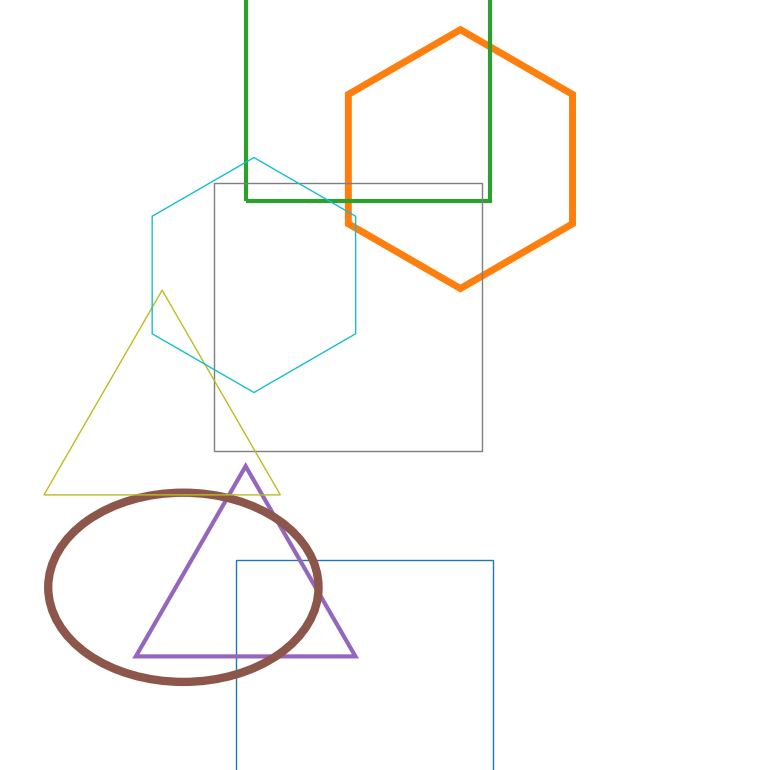[{"shape": "square", "thickness": 0.5, "radius": 0.84, "center": [0.473, 0.105]}, {"shape": "hexagon", "thickness": 2.5, "radius": 0.84, "center": [0.598, 0.793]}, {"shape": "square", "thickness": 1.5, "radius": 0.79, "center": [0.478, 0.898]}, {"shape": "triangle", "thickness": 1.5, "radius": 0.82, "center": [0.319, 0.23]}, {"shape": "oval", "thickness": 3, "radius": 0.88, "center": [0.238, 0.237]}, {"shape": "square", "thickness": 0.5, "radius": 0.87, "center": [0.451, 0.589]}, {"shape": "triangle", "thickness": 0.5, "radius": 0.89, "center": [0.211, 0.446]}, {"shape": "hexagon", "thickness": 0.5, "radius": 0.76, "center": [0.33, 0.643]}]